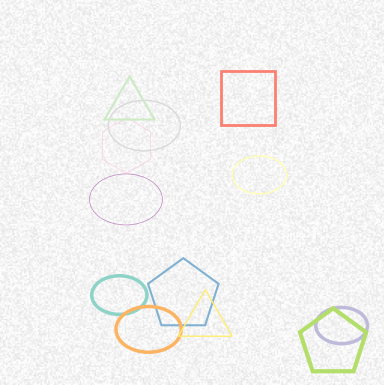[{"shape": "oval", "thickness": 2.5, "radius": 0.36, "center": [0.31, 0.234]}, {"shape": "oval", "thickness": 1, "radius": 0.35, "center": [0.674, 0.546]}, {"shape": "oval", "thickness": 2.5, "radius": 0.34, "center": [0.887, 0.154]}, {"shape": "square", "thickness": 2, "radius": 0.35, "center": [0.643, 0.746]}, {"shape": "pentagon", "thickness": 1.5, "radius": 0.48, "center": [0.476, 0.233]}, {"shape": "oval", "thickness": 2.5, "radius": 0.42, "center": [0.386, 0.145]}, {"shape": "pentagon", "thickness": 3, "radius": 0.45, "center": [0.865, 0.109]}, {"shape": "hexagon", "thickness": 0.5, "radius": 0.36, "center": [0.328, 0.622]}, {"shape": "oval", "thickness": 1, "radius": 0.47, "center": [0.375, 0.674]}, {"shape": "oval", "thickness": 0.5, "radius": 0.47, "center": [0.327, 0.482]}, {"shape": "triangle", "thickness": 1.5, "radius": 0.37, "center": [0.336, 0.727]}, {"shape": "triangle", "thickness": 1, "radius": 0.4, "center": [0.533, 0.167]}]